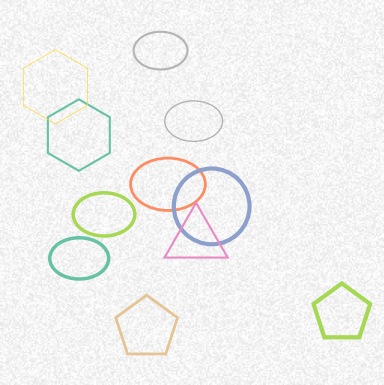[{"shape": "oval", "thickness": 2.5, "radius": 0.38, "center": [0.206, 0.329]}, {"shape": "hexagon", "thickness": 1.5, "radius": 0.46, "center": [0.205, 0.649]}, {"shape": "oval", "thickness": 2, "radius": 0.49, "center": [0.436, 0.521]}, {"shape": "circle", "thickness": 3, "radius": 0.49, "center": [0.55, 0.464]}, {"shape": "triangle", "thickness": 1.5, "radius": 0.47, "center": [0.509, 0.378]}, {"shape": "pentagon", "thickness": 3, "radius": 0.39, "center": [0.888, 0.187]}, {"shape": "oval", "thickness": 2.5, "radius": 0.4, "center": [0.27, 0.443]}, {"shape": "hexagon", "thickness": 0.5, "radius": 0.48, "center": [0.144, 0.775]}, {"shape": "pentagon", "thickness": 2, "radius": 0.42, "center": [0.381, 0.149]}, {"shape": "oval", "thickness": 1.5, "radius": 0.35, "center": [0.417, 0.868]}, {"shape": "oval", "thickness": 1, "radius": 0.38, "center": [0.503, 0.685]}]